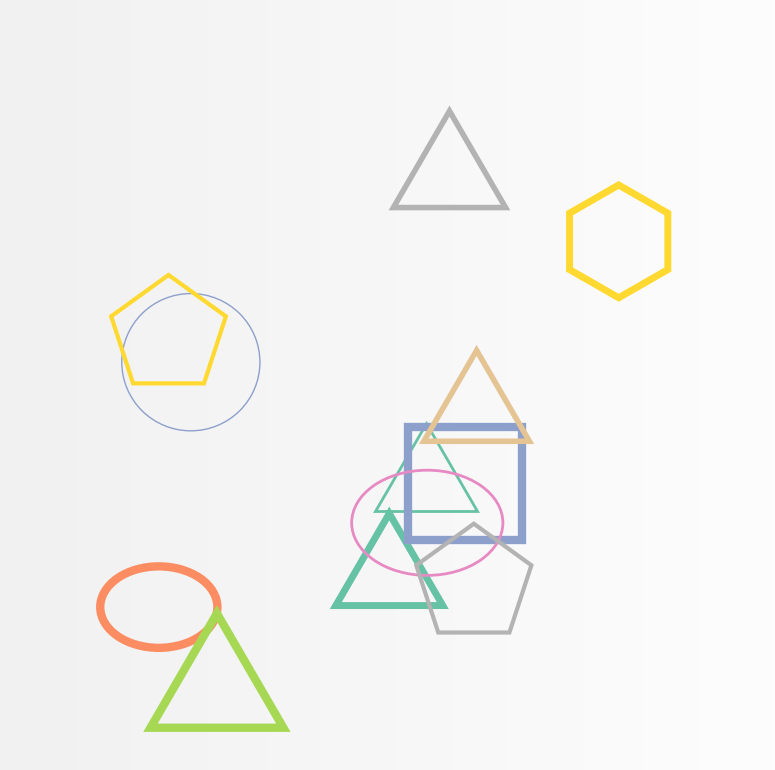[{"shape": "triangle", "thickness": 1, "radius": 0.38, "center": [0.55, 0.374]}, {"shape": "triangle", "thickness": 2.5, "radius": 0.4, "center": [0.502, 0.253]}, {"shape": "oval", "thickness": 3, "radius": 0.38, "center": [0.205, 0.212]}, {"shape": "circle", "thickness": 0.5, "radius": 0.45, "center": [0.246, 0.53]}, {"shape": "square", "thickness": 3, "radius": 0.37, "center": [0.6, 0.372]}, {"shape": "oval", "thickness": 1, "radius": 0.49, "center": [0.551, 0.321]}, {"shape": "triangle", "thickness": 3, "radius": 0.49, "center": [0.28, 0.104]}, {"shape": "pentagon", "thickness": 1.5, "radius": 0.39, "center": [0.217, 0.565]}, {"shape": "hexagon", "thickness": 2.5, "radius": 0.37, "center": [0.798, 0.687]}, {"shape": "triangle", "thickness": 2, "radius": 0.39, "center": [0.615, 0.466]}, {"shape": "triangle", "thickness": 2, "radius": 0.42, "center": [0.58, 0.772]}, {"shape": "pentagon", "thickness": 1.5, "radius": 0.39, "center": [0.611, 0.242]}]